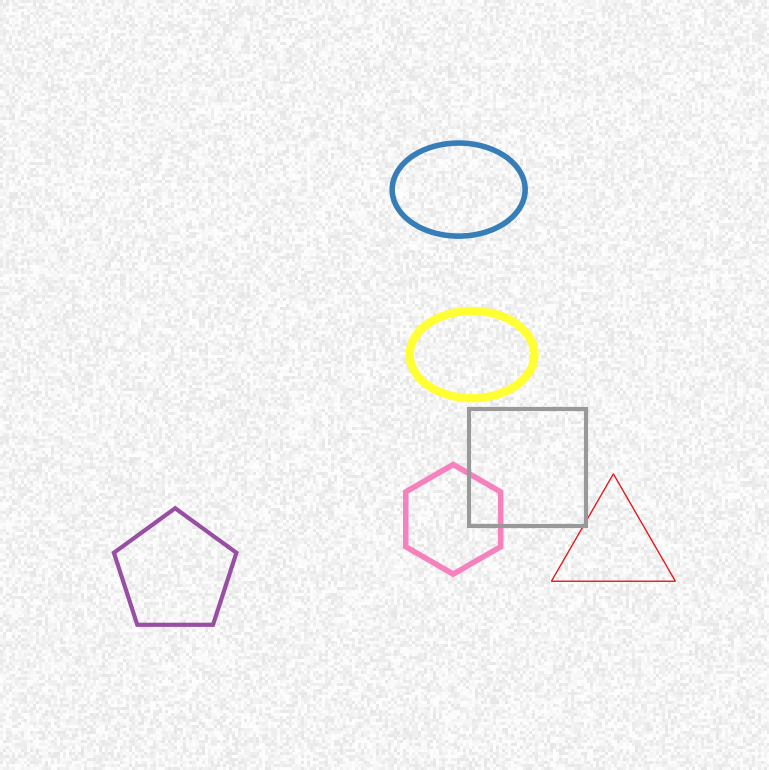[{"shape": "triangle", "thickness": 0.5, "radius": 0.46, "center": [0.797, 0.292]}, {"shape": "oval", "thickness": 2, "radius": 0.43, "center": [0.596, 0.754]}, {"shape": "pentagon", "thickness": 1.5, "radius": 0.42, "center": [0.227, 0.256]}, {"shape": "oval", "thickness": 3, "radius": 0.41, "center": [0.613, 0.54]}, {"shape": "hexagon", "thickness": 2, "radius": 0.36, "center": [0.589, 0.326]}, {"shape": "square", "thickness": 1.5, "radius": 0.38, "center": [0.685, 0.393]}]